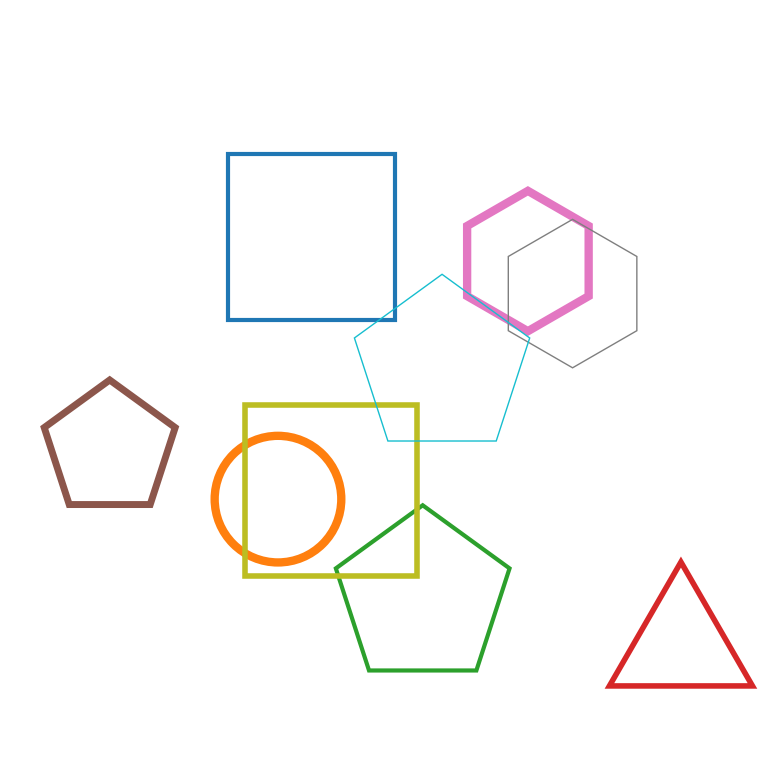[{"shape": "square", "thickness": 1.5, "radius": 0.54, "center": [0.405, 0.692]}, {"shape": "circle", "thickness": 3, "radius": 0.41, "center": [0.361, 0.352]}, {"shape": "pentagon", "thickness": 1.5, "radius": 0.59, "center": [0.549, 0.225]}, {"shape": "triangle", "thickness": 2, "radius": 0.54, "center": [0.884, 0.163]}, {"shape": "pentagon", "thickness": 2.5, "radius": 0.45, "center": [0.142, 0.417]}, {"shape": "hexagon", "thickness": 3, "radius": 0.46, "center": [0.686, 0.661]}, {"shape": "hexagon", "thickness": 0.5, "radius": 0.48, "center": [0.744, 0.619]}, {"shape": "square", "thickness": 2, "radius": 0.56, "center": [0.43, 0.363]}, {"shape": "pentagon", "thickness": 0.5, "radius": 0.6, "center": [0.574, 0.524]}]